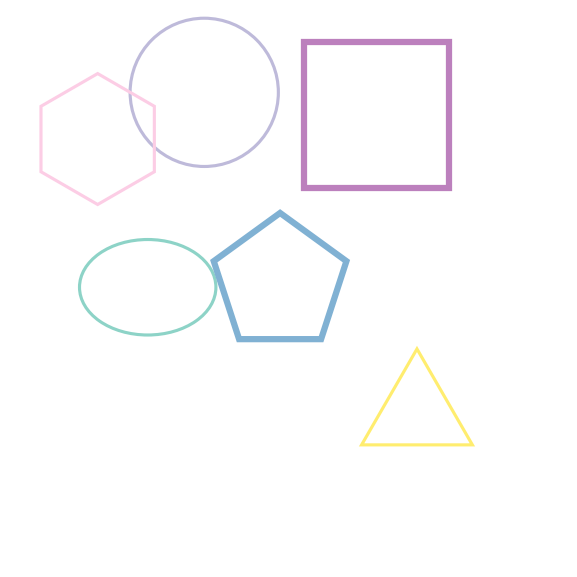[{"shape": "oval", "thickness": 1.5, "radius": 0.59, "center": [0.256, 0.502]}, {"shape": "circle", "thickness": 1.5, "radius": 0.64, "center": [0.354, 0.839]}, {"shape": "pentagon", "thickness": 3, "radius": 0.6, "center": [0.485, 0.51]}, {"shape": "hexagon", "thickness": 1.5, "radius": 0.57, "center": [0.169, 0.758]}, {"shape": "square", "thickness": 3, "radius": 0.63, "center": [0.652, 0.8]}, {"shape": "triangle", "thickness": 1.5, "radius": 0.55, "center": [0.722, 0.284]}]